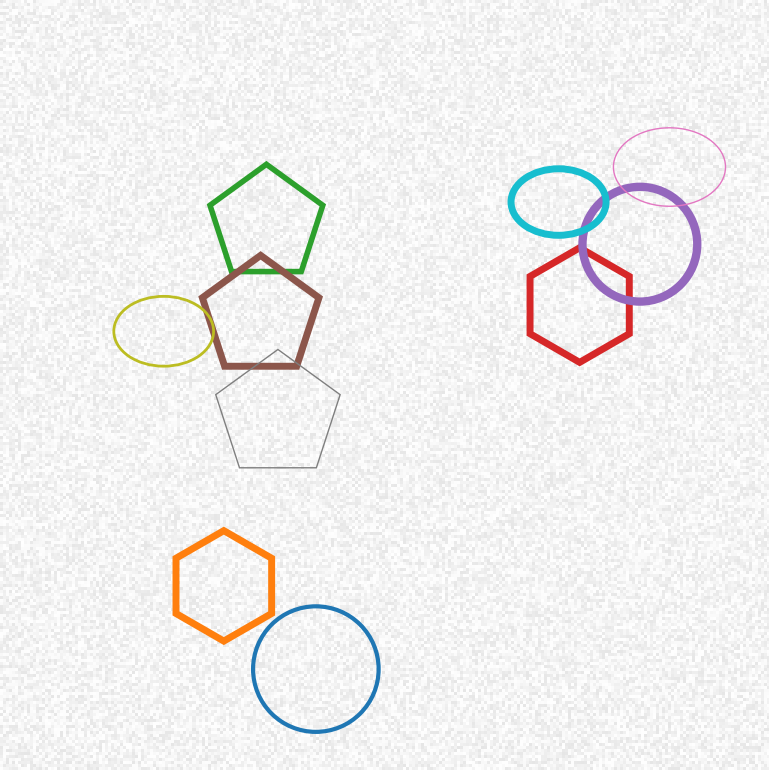[{"shape": "circle", "thickness": 1.5, "radius": 0.41, "center": [0.41, 0.131]}, {"shape": "hexagon", "thickness": 2.5, "radius": 0.36, "center": [0.291, 0.239]}, {"shape": "pentagon", "thickness": 2, "radius": 0.39, "center": [0.346, 0.71]}, {"shape": "hexagon", "thickness": 2.5, "radius": 0.37, "center": [0.753, 0.604]}, {"shape": "circle", "thickness": 3, "radius": 0.37, "center": [0.831, 0.683]}, {"shape": "pentagon", "thickness": 2.5, "radius": 0.4, "center": [0.338, 0.589]}, {"shape": "oval", "thickness": 0.5, "radius": 0.36, "center": [0.869, 0.783]}, {"shape": "pentagon", "thickness": 0.5, "radius": 0.42, "center": [0.361, 0.461]}, {"shape": "oval", "thickness": 1, "radius": 0.32, "center": [0.213, 0.57]}, {"shape": "oval", "thickness": 2.5, "radius": 0.31, "center": [0.725, 0.738]}]